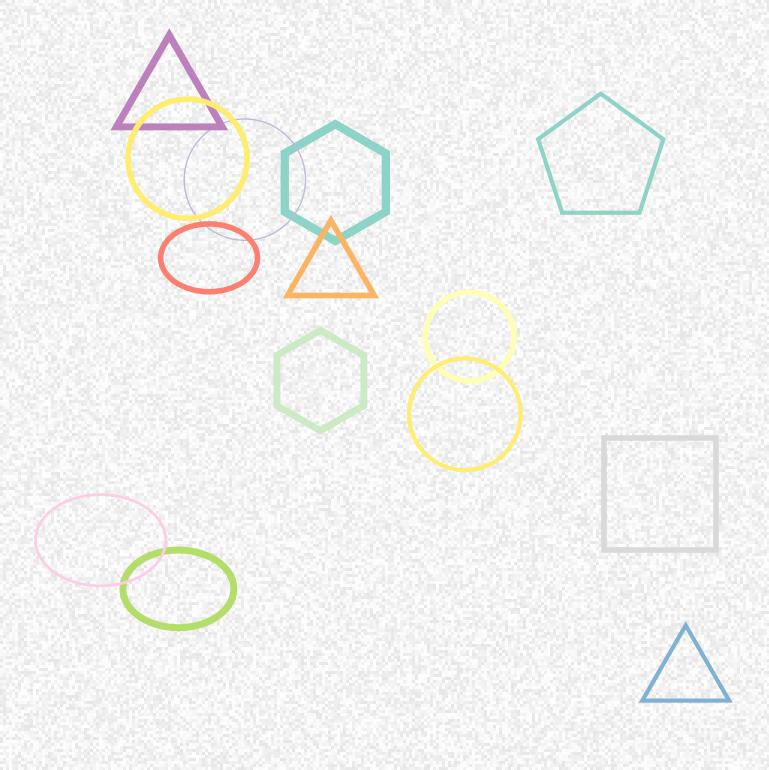[{"shape": "pentagon", "thickness": 1.5, "radius": 0.43, "center": [0.78, 0.793]}, {"shape": "hexagon", "thickness": 3, "radius": 0.38, "center": [0.435, 0.763]}, {"shape": "circle", "thickness": 2, "radius": 0.29, "center": [0.61, 0.563]}, {"shape": "circle", "thickness": 0.5, "radius": 0.39, "center": [0.318, 0.767]}, {"shape": "oval", "thickness": 2, "radius": 0.31, "center": [0.272, 0.665]}, {"shape": "triangle", "thickness": 1.5, "radius": 0.33, "center": [0.891, 0.123]}, {"shape": "triangle", "thickness": 2, "radius": 0.33, "center": [0.43, 0.649]}, {"shape": "oval", "thickness": 2.5, "radius": 0.36, "center": [0.232, 0.235]}, {"shape": "oval", "thickness": 1, "radius": 0.42, "center": [0.131, 0.298]}, {"shape": "square", "thickness": 2, "radius": 0.36, "center": [0.857, 0.359]}, {"shape": "triangle", "thickness": 2.5, "radius": 0.4, "center": [0.22, 0.875]}, {"shape": "hexagon", "thickness": 2.5, "radius": 0.33, "center": [0.416, 0.506]}, {"shape": "circle", "thickness": 1.5, "radius": 0.36, "center": [0.604, 0.462]}, {"shape": "circle", "thickness": 2, "radius": 0.39, "center": [0.244, 0.794]}]